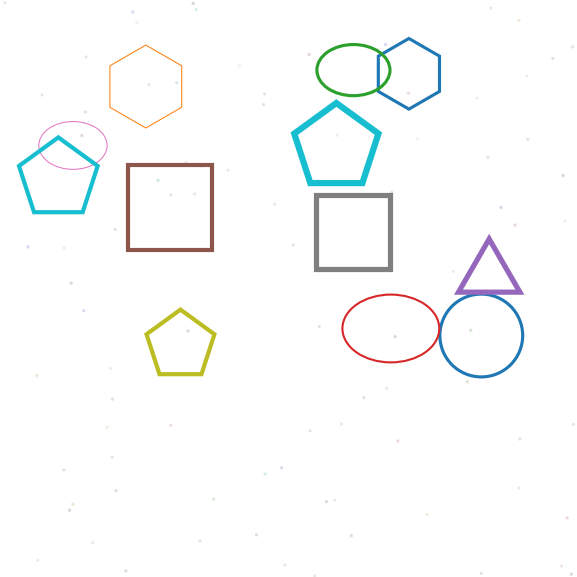[{"shape": "hexagon", "thickness": 1.5, "radius": 0.31, "center": [0.708, 0.871]}, {"shape": "circle", "thickness": 1.5, "radius": 0.36, "center": [0.833, 0.418]}, {"shape": "hexagon", "thickness": 0.5, "radius": 0.36, "center": [0.252, 0.849]}, {"shape": "oval", "thickness": 1.5, "radius": 0.32, "center": [0.612, 0.878]}, {"shape": "oval", "thickness": 1, "radius": 0.42, "center": [0.677, 0.43]}, {"shape": "triangle", "thickness": 2.5, "radius": 0.31, "center": [0.847, 0.524]}, {"shape": "square", "thickness": 2, "radius": 0.36, "center": [0.295, 0.64]}, {"shape": "oval", "thickness": 0.5, "radius": 0.3, "center": [0.126, 0.747]}, {"shape": "square", "thickness": 2.5, "radius": 0.32, "center": [0.611, 0.597]}, {"shape": "pentagon", "thickness": 2, "radius": 0.31, "center": [0.313, 0.401]}, {"shape": "pentagon", "thickness": 3, "radius": 0.38, "center": [0.582, 0.744]}, {"shape": "pentagon", "thickness": 2, "radius": 0.36, "center": [0.101, 0.69]}]